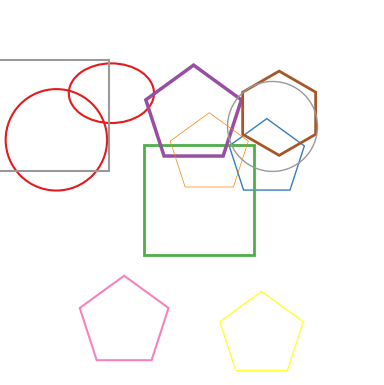[{"shape": "oval", "thickness": 1.5, "radius": 0.55, "center": [0.289, 0.758]}, {"shape": "circle", "thickness": 1.5, "radius": 0.66, "center": [0.146, 0.637]}, {"shape": "pentagon", "thickness": 1, "radius": 0.51, "center": [0.693, 0.589]}, {"shape": "square", "thickness": 2, "radius": 0.71, "center": [0.516, 0.48]}, {"shape": "pentagon", "thickness": 2.5, "radius": 0.65, "center": [0.503, 0.7]}, {"shape": "pentagon", "thickness": 0.5, "radius": 0.53, "center": [0.544, 0.601]}, {"shape": "pentagon", "thickness": 1, "radius": 0.57, "center": [0.679, 0.129]}, {"shape": "hexagon", "thickness": 2, "radius": 0.55, "center": [0.725, 0.706]}, {"shape": "pentagon", "thickness": 1.5, "radius": 0.61, "center": [0.322, 0.163]}, {"shape": "square", "thickness": 1.5, "radius": 0.72, "center": [0.139, 0.699]}, {"shape": "circle", "thickness": 1, "radius": 0.58, "center": [0.708, 0.672]}]